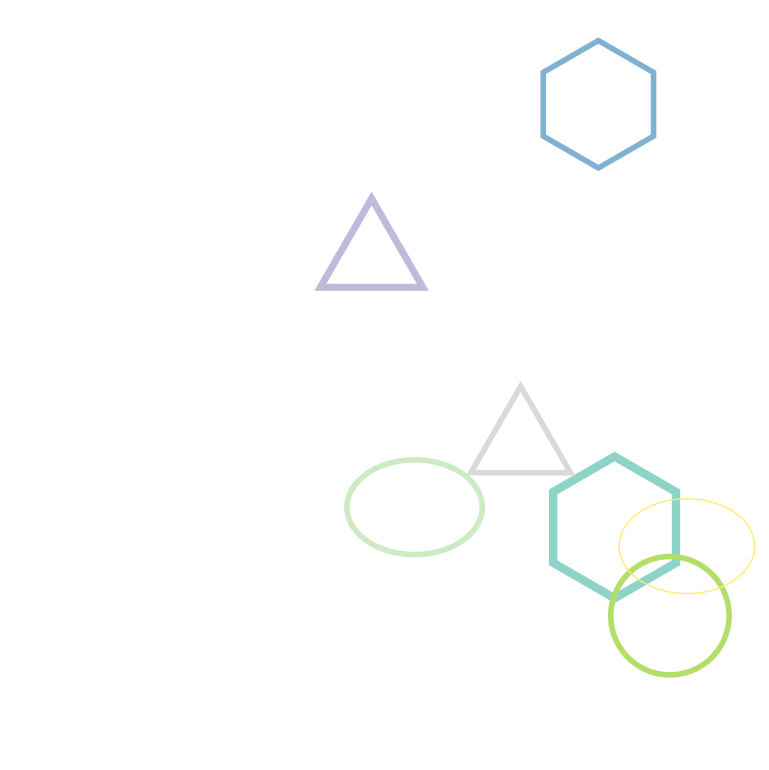[{"shape": "hexagon", "thickness": 3, "radius": 0.46, "center": [0.798, 0.315]}, {"shape": "triangle", "thickness": 2.5, "radius": 0.38, "center": [0.483, 0.665]}, {"shape": "hexagon", "thickness": 2, "radius": 0.41, "center": [0.777, 0.865]}, {"shape": "circle", "thickness": 2, "radius": 0.38, "center": [0.87, 0.2]}, {"shape": "triangle", "thickness": 2, "radius": 0.37, "center": [0.676, 0.423]}, {"shape": "oval", "thickness": 2, "radius": 0.44, "center": [0.538, 0.341]}, {"shape": "oval", "thickness": 0.5, "radius": 0.44, "center": [0.892, 0.291]}]